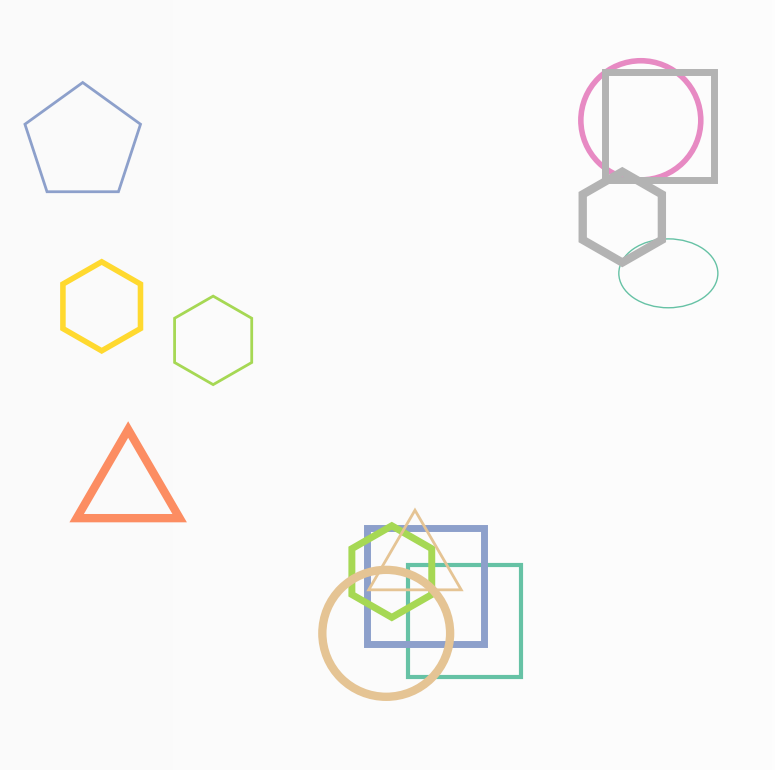[{"shape": "square", "thickness": 1.5, "radius": 0.37, "center": [0.599, 0.193]}, {"shape": "oval", "thickness": 0.5, "radius": 0.32, "center": [0.862, 0.645]}, {"shape": "triangle", "thickness": 3, "radius": 0.38, "center": [0.165, 0.365]}, {"shape": "pentagon", "thickness": 1, "radius": 0.39, "center": [0.107, 0.814]}, {"shape": "square", "thickness": 2.5, "radius": 0.38, "center": [0.549, 0.239]}, {"shape": "circle", "thickness": 2, "radius": 0.39, "center": [0.827, 0.844]}, {"shape": "hexagon", "thickness": 1, "radius": 0.29, "center": [0.275, 0.558]}, {"shape": "hexagon", "thickness": 2.5, "radius": 0.3, "center": [0.506, 0.258]}, {"shape": "hexagon", "thickness": 2, "radius": 0.29, "center": [0.131, 0.602]}, {"shape": "triangle", "thickness": 1, "radius": 0.34, "center": [0.535, 0.268]}, {"shape": "circle", "thickness": 3, "radius": 0.41, "center": [0.498, 0.177]}, {"shape": "square", "thickness": 2.5, "radius": 0.35, "center": [0.851, 0.836]}, {"shape": "hexagon", "thickness": 3, "radius": 0.29, "center": [0.803, 0.718]}]